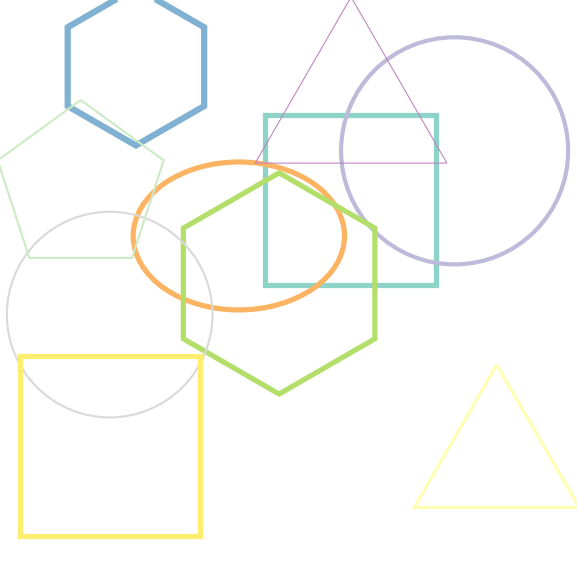[{"shape": "square", "thickness": 2.5, "radius": 0.74, "center": [0.607, 0.653]}, {"shape": "triangle", "thickness": 1.5, "radius": 0.82, "center": [0.86, 0.203]}, {"shape": "circle", "thickness": 2, "radius": 0.98, "center": [0.787, 0.738]}, {"shape": "hexagon", "thickness": 3, "radius": 0.68, "center": [0.235, 0.884]}, {"shape": "oval", "thickness": 2.5, "radius": 0.91, "center": [0.414, 0.591]}, {"shape": "hexagon", "thickness": 2.5, "radius": 0.96, "center": [0.483, 0.508]}, {"shape": "circle", "thickness": 1, "radius": 0.89, "center": [0.19, 0.454]}, {"shape": "triangle", "thickness": 0.5, "radius": 0.96, "center": [0.608, 0.813]}, {"shape": "pentagon", "thickness": 1, "radius": 0.76, "center": [0.14, 0.675]}, {"shape": "square", "thickness": 2.5, "radius": 0.78, "center": [0.19, 0.228]}]